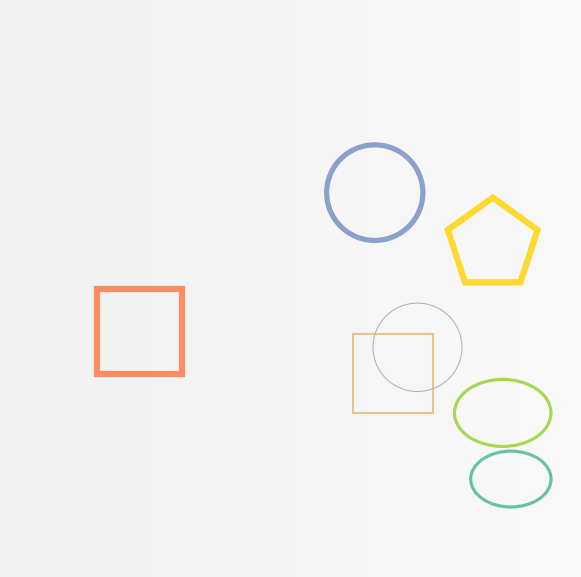[{"shape": "oval", "thickness": 1.5, "radius": 0.35, "center": [0.879, 0.17]}, {"shape": "square", "thickness": 3, "radius": 0.37, "center": [0.24, 0.425]}, {"shape": "circle", "thickness": 2.5, "radius": 0.41, "center": [0.645, 0.666]}, {"shape": "oval", "thickness": 1.5, "radius": 0.41, "center": [0.865, 0.284]}, {"shape": "pentagon", "thickness": 3, "radius": 0.41, "center": [0.848, 0.576]}, {"shape": "square", "thickness": 1, "radius": 0.34, "center": [0.676, 0.352]}, {"shape": "circle", "thickness": 0.5, "radius": 0.38, "center": [0.718, 0.398]}]